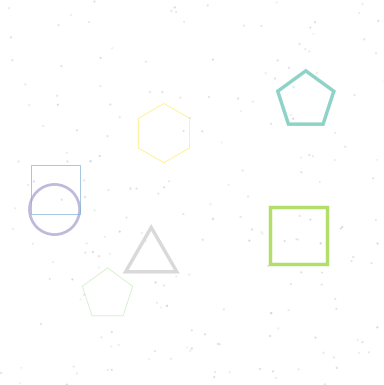[{"shape": "pentagon", "thickness": 2.5, "radius": 0.38, "center": [0.794, 0.739]}, {"shape": "circle", "thickness": 2, "radius": 0.33, "center": [0.142, 0.456]}, {"shape": "square", "thickness": 0.5, "radius": 0.31, "center": [0.144, 0.507]}, {"shape": "square", "thickness": 2.5, "radius": 0.37, "center": [0.776, 0.388]}, {"shape": "triangle", "thickness": 2.5, "radius": 0.38, "center": [0.393, 0.332]}, {"shape": "pentagon", "thickness": 0.5, "radius": 0.34, "center": [0.279, 0.235]}, {"shape": "hexagon", "thickness": 0.5, "radius": 0.38, "center": [0.426, 0.654]}]